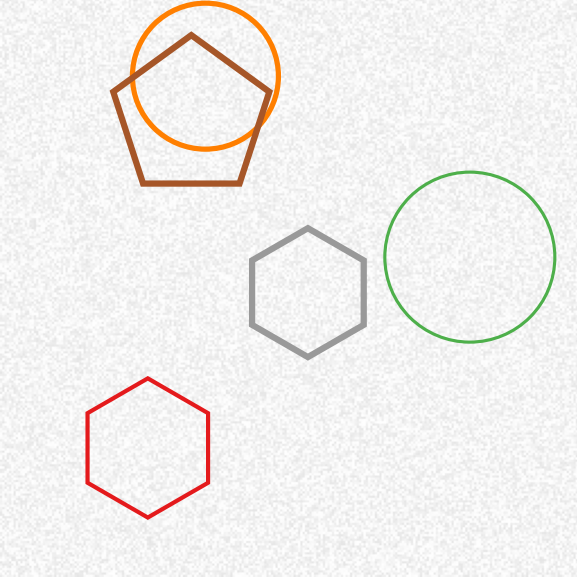[{"shape": "hexagon", "thickness": 2, "radius": 0.6, "center": [0.256, 0.223]}, {"shape": "circle", "thickness": 1.5, "radius": 0.74, "center": [0.814, 0.554]}, {"shape": "circle", "thickness": 2.5, "radius": 0.63, "center": [0.356, 0.867]}, {"shape": "pentagon", "thickness": 3, "radius": 0.71, "center": [0.331, 0.796]}, {"shape": "hexagon", "thickness": 3, "radius": 0.56, "center": [0.533, 0.492]}]